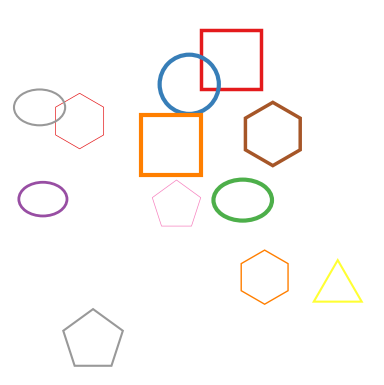[{"shape": "hexagon", "thickness": 0.5, "radius": 0.36, "center": [0.207, 0.686]}, {"shape": "square", "thickness": 2.5, "radius": 0.39, "center": [0.6, 0.845]}, {"shape": "circle", "thickness": 3, "radius": 0.38, "center": [0.492, 0.781]}, {"shape": "oval", "thickness": 3, "radius": 0.38, "center": [0.63, 0.48]}, {"shape": "oval", "thickness": 2, "radius": 0.31, "center": [0.111, 0.483]}, {"shape": "hexagon", "thickness": 1, "radius": 0.35, "center": [0.687, 0.28]}, {"shape": "square", "thickness": 3, "radius": 0.39, "center": [0.444, 0.624]}, {"shape": "triangle", "thickness": 1.5, "radius": 0.36, "center": [0.877, 0.252]}, {"shape": "hexagon", "thickness": 2.5, "radius": 0.41, "center": [0.709, 0.652]}, {"shape": "pentagon", "thickness": 0.5, "radius": 0.33, "center": [0.458, 0.466]}, {"shape": "oval", "thickness": 1.5, "radius": 0.33, "center": [0.103, 0.721]}, {"shape": "pentagon", "thickness": 1.5, "radius": 0.41, "center": [0.242, 0.116]}]